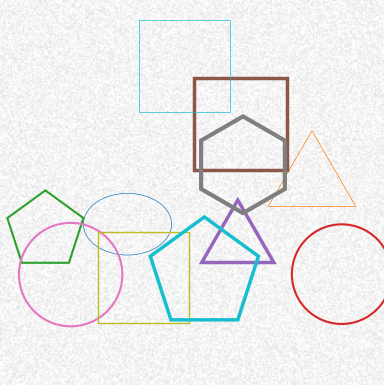[{"shape": "oval", "thickness": 0.5, "radius": 0.57, "center": [0.331, 0.418]}, {"shape": "triangle", "thickness": 0.5, "radius": 0.66, "center": [0.81, 0.529]}, {"shape": "pentagon", "thickness": 1.5, "radius": 0.52, "center": [0.118, 0.401]}, {"shape": "circle", "thickness": 1.5, "radius": 0.65, "center": [0.888, 0.288]}, {"shape": "triangle", "thickness": 2.5, "radius": 0.54, "center": [0.618, 0.372]}, {"shape": "square", "thickness": 2.5, "radius": 0.6, "center": [0.624, 0.678]}, {"shape": "circle", "thickness": 1.5, "radius": 0.67, "center": [0.184, 0.287]}, {"shape": "hexagon", "thickness": 3, "radius": 0.63, "center": [0.631, 0.572]}, {"shape": "square", "thickness": 1, "radius": 0.59, "center": [0.372, 0.28]}, {"shape": "pentagon", "thickness": 2.5, "radius": 0.74, "center": [0.531, 0.289]}, {"shape": "square", "thickness": 0.5, "radius": 0.59, "center": [0.478, 0.828]}]